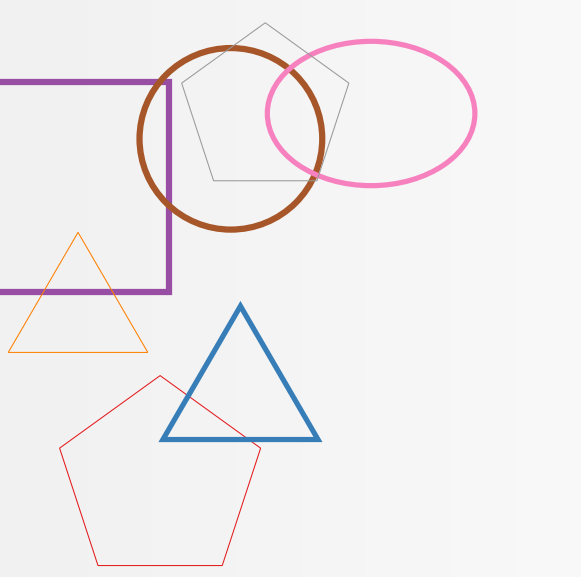[{"shape": "pentagon", "thickness": 0.5, "radius": 0.91, "center": [0.275, 0.167]}, {"shape": "triangle", "thickness": 2.5, "radius": 0.77, "center": [0.414, 0.315]}, {"shape": "square", "thickness": 3, "radius": 0.91, "center": [0.109, 0.675]}, {"shape": "triangle", "thickness": 0.5, "radius": 0.69, "center": [0.134, 0.458]}, {"shape": "circle", "thickness": 3, "radius": 0.79, "center": [0.397, 0.759]}, {"shape": "oval", "thickness": 2.5, "radius": 0.89, "center": [0.638, 0.803]}, {"shape": "pentagon", "thickness": 0.5, "radius": 0.76, "center": [0.456, 0.808]}]